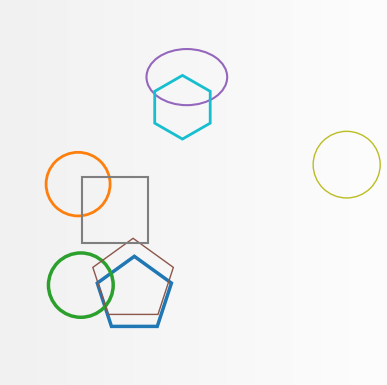[{"shape": "pentagon", "thickness": 2.5, "radius": 0.5, "center": [0.347, 0.234]}, {"shape": "circle", "thickness": 2, "radius": 0.41, "center": [0.202, 0.522]}, {"shape": "circle", "thickness": 2.5, "radius": 0.42, "center": [0.209, 0.259]}, {"shape": "oval", "thickness": 1.5, "radius": 0.52, "center": [0.482, 0.8]}, {"shape": "pentagon", "thickness": 1, "radius": 0.55, "center": [0.343, 0.272]}, {"shape": "square", "thickness": 1.5, "radius": 0.43, "center": [0.298, 0.454]}, {"shape": "circle", "thickness": 1, "radius": 0.43, "center": [0.895, 0.572]}, {"shape": "hexagon", "thickness": 2, "radius": 0.41, "center": [0.471, 0.721]}]